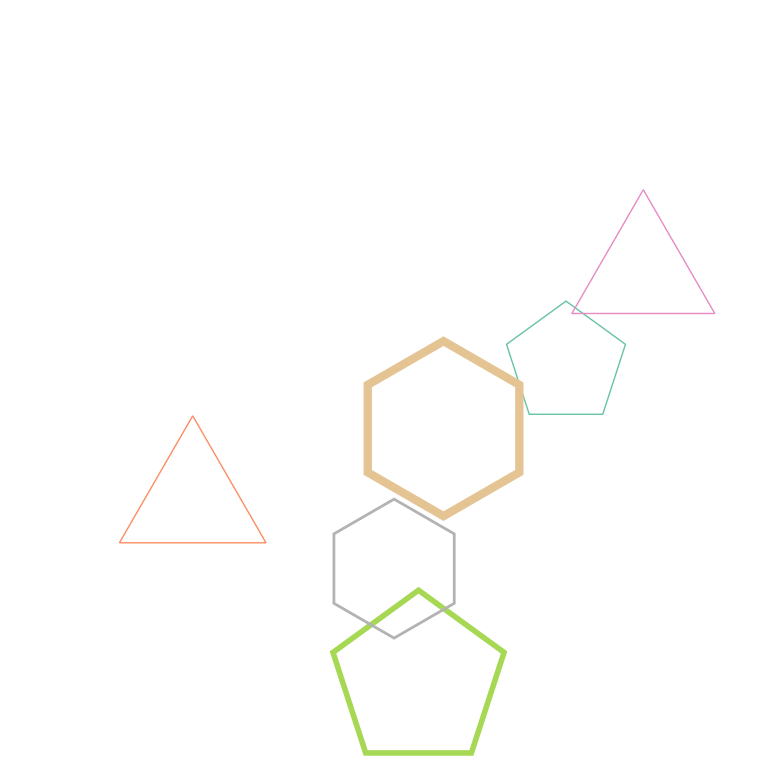[{"shape": "pentagon", "thickness": 0.5, "radius": 0.41, "center": [0.735, 0.528]}, {"shape": "triangle", "thickness": 0.5, "radius": 0.55, "center": [0.25, 0.35]}, {"shape": "triangle", "thickness": 0.5, "radius": 0.54, "center": [0.835, 0.646]}, {"shape": "pentagon", "thickness": 2, "radius": 0.58, "center": [0.544, 0.117]}, {"shape": "hexagon", "thickness": 3, "radius": 0.57, "center": [0.576, 0.443]}, {"shape": "hexagon", "thickness": 1, "radius": 0.45, "center": [0.512, 0.262]}]